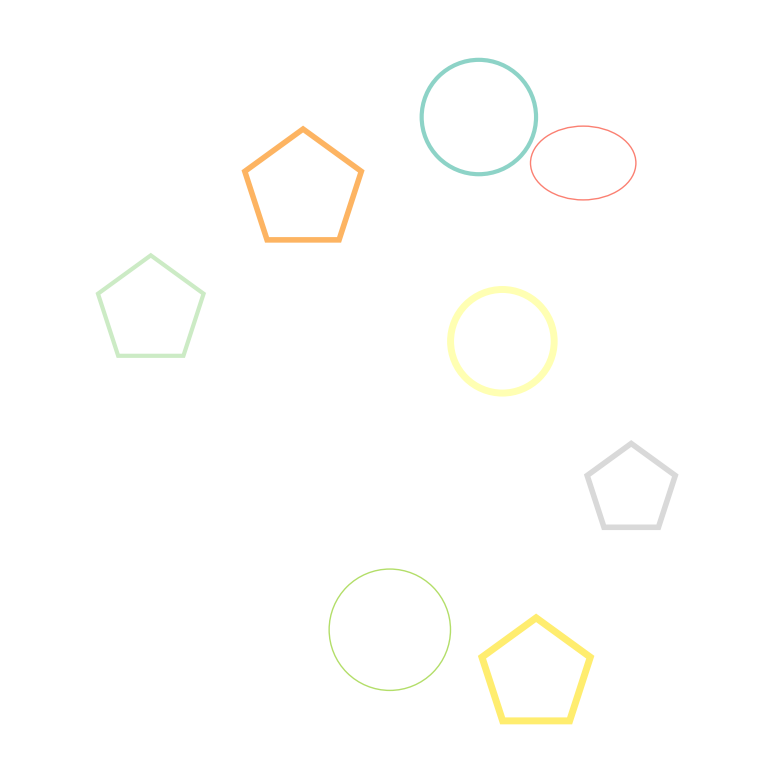[{"shape": "circle", "thickness": 1.5, "radius": 0.37, "center": [0.622, 0.848]}, {"shape": "circle", "thickness": 2.5, "radius": 0.34, "center": [0.652, 0.557]}, {"shape": "oval", "thickness": 0.5, "radius": 0.34, "center": [0.757, 0.788]}, {"shape": "pentagon", "thickness": 2, "radius": 0.4, "center": [0.394, 0.753]}, {"shape": "circle", "thickness": 0.5, "radius": 0.39, "center": [0.506, 0.182]}, {"shape": "pentagon", "thickness": 2, "radius": 0.3, "center": [0.82, 0.364]}, {"shape": "pentagon", "thickness": 1.5, "radius": 0.36, "center": [0.196, 0.596]}, {"shape": "pentagon", "thickness": 2.5, "radius": 0.37, "center": [0.696, 0.124]}]